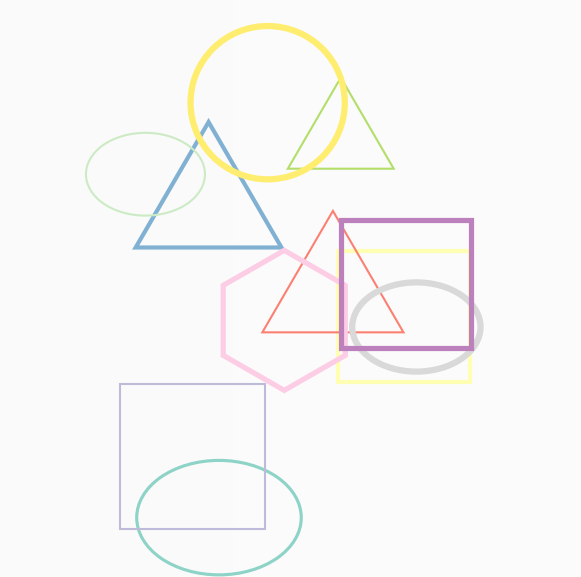[{"shape": "oval", "thickness": 1.5, "radius": 0.71, "center": [0.377, 0.103]}, {"shape": "square", "thickness": 2, "radius": 0.57, "center": [0.695, 0.452]}, {"shape": "square", "thickness": 1, "radius": 0.63, "center": [0.331, 0.209]}, {"shape": "triangle", "thickness": 1, "radius": 0.7, "center": [0.573, 0.494]}, {"shape": "triangle", "thickness": 2, "radius": 0.72, "center": [0.359, 0.643]}, {"shape": "triangle", "thickness": 1, "radius": 0.53, "center": [0.586, 0.76]}, {"shape": "hexagon", "thickness": 2.5, "radius": 0.61, "center": [0.489, 0.444]}, {"shape": "oval", "thickness": 3, "radius": 0.55, "center": [0.716, 0.433]}, {"shape": "square", "thickness": 2.5, "radius": 0.56, "center": [0.698, 0.507]}, {"shape": "oval", "thickness": 1, "radius": 0.51, "center": [0.25, 0.697]}, {"shape": "circle", "thickness": 3, "radius": 0.66, "center": [0.46, 0.821]}]